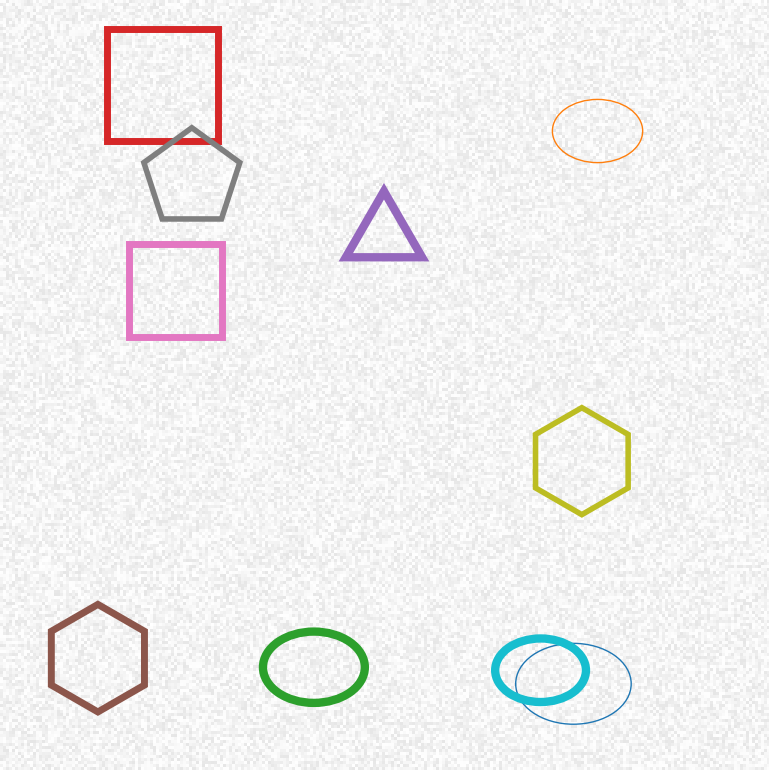[{"shape": "oval", "thickness": 0.5, "radius": 0.38, "center": [0.745, 0.112]}, {"shape": "oval", "thickness": 0.5, "radius": 0.29, "center": [0.776, 0.83]}, {"shape": "oval", "thickness": 3, "radius": 0.33, "center": [0.408, 0.133]}, {"shape": "square", "thickness": 2.5, "radius": 0.36, "center": [0.211, 0.89]}, {"shape": "triangle", "thickness": 3, "radius": 0.29, "center": [0.499, 0.694]}, {"shape": "hexagon", "thickness": 2.5, "radius": 0.35, "center": [0.127, 0.145]}, {"shape": "square", "thickness": 2.5, "radius": 0.3, "center": [0.228, 0.622]}, {"shape": "pentagon", "thickness": 2, "radius": 0.33, "center": [0.249, 0.769]}, {"shape": "hexagon", "thickness": 2, "radius": 0.35, "center": [0.756, 0.401]}, {"shape": "oval", "thickness": 3, "radius": 0.29, "center": [0.702, 0.13]}]